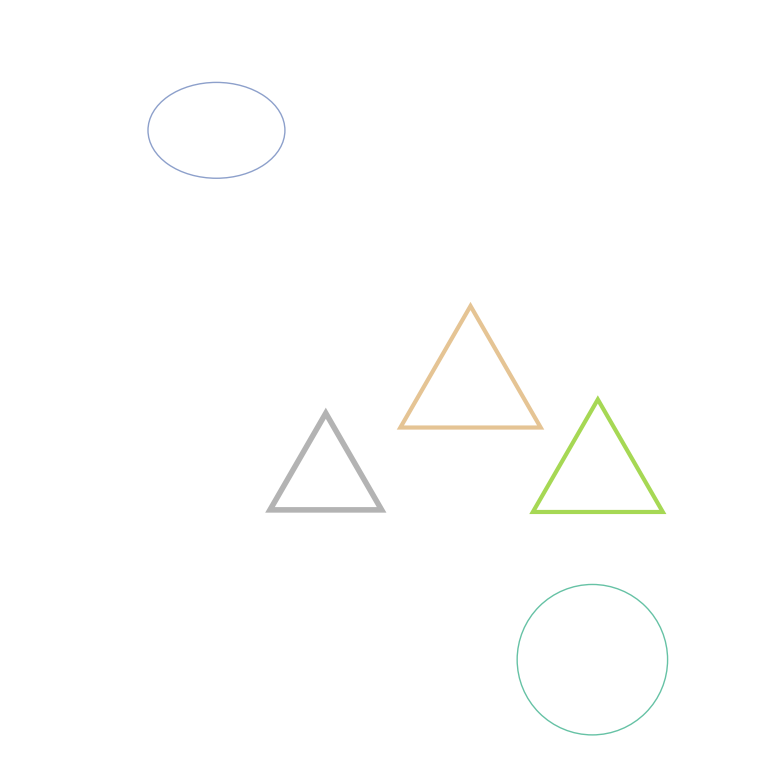[{"shape": "circle", "thickness": 0.5, "radius": 0.49, "center": [0.769, 0.143]}, {"shape": "oval", "thickness": 0.5, "radius": 0.44, "center": [0.281, 0.831]}, {"shape": "triangle", "thickness": 1.5, "radius": 0.49, "center": [0.776, 0.384]}, {"shape": "triangle", "thickness": 1.5, "radius": 0.53, "center": [0.611, 0.497]}, {"shape": "triangle", "thickness": 2, "radius": 0.42, "center": [0.423, 0.38]}]